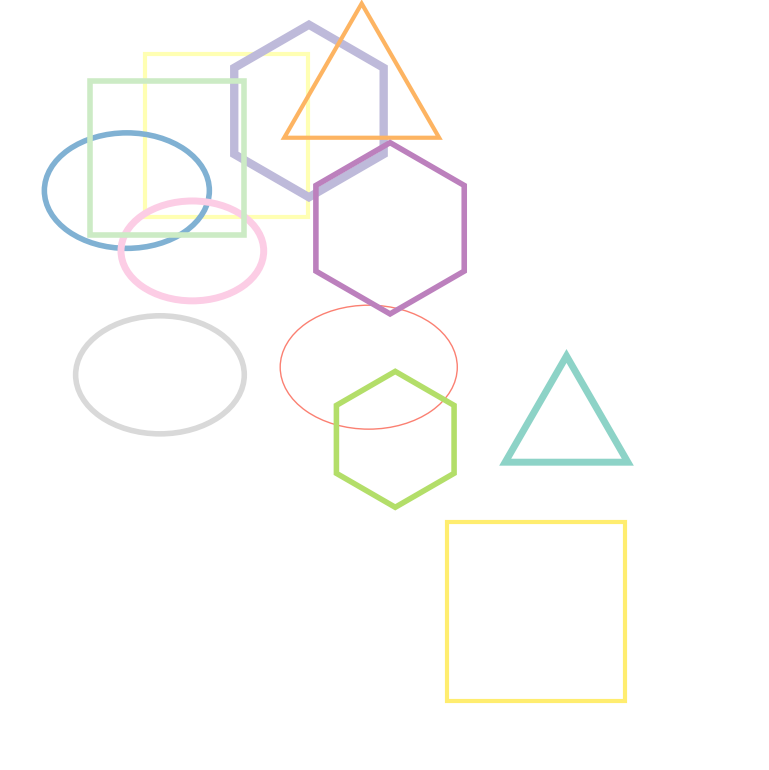[{"shape": "triangle", "thickness": 2.5, "radius": 0.46, "center": [0.736, 0.446]}, {"shape": "square", "thickness": 1.5, "radius": 0.53, "center": [0.294, 0.824]}, {"shape": "hexagon", "thickness": 3, "radius": 0.56, "center": [0.401, 0.856]}, {"shape": "oval", "thickness": 0.5, "radius": 0.57, "center": [0.479, 0.523]}, {"shape": "oval", "thickness": 2, "radius": 0.54, "center": [0.165, 0.752]}, {"shape": "triangle", "thickness": 1.5, "radius": 0.58, "center": [0.47, 0.879]}, {"shape": "hexagon", "thickness": 2, "radius": 0.44, "center": [0.513, 0.429]}, {"shape": "oval", "thickness": 2.5, "radius": 0.46, "center": [0.25, 0.674]}, {"shape": "oval", "thickness": 2, "radius": 0.55, "center": [0.208, 0.513]}, {"shape": "hexagon", "thickness": 2, "radius": 0.56, "center": [0.507, 0.704]}, {"shape": "square", "thickness": 2, "radius": 0.5, "center": [0.216, 0.795]}, {"shape": "square", "thickness": 1.5, "radius": 0.58, "center": [0.696, 0.206]}]